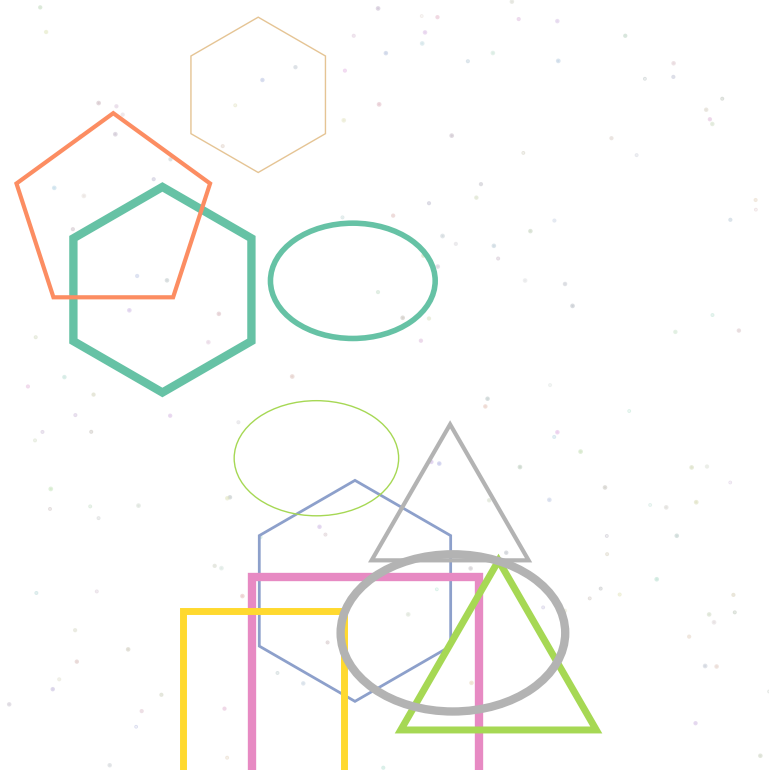[{"shape": "hexagon", "thickness": 3, "radius": 0.67, "center": [0.211, 0.624]}, {"shape": "oval", "thickness": 2, "radius": 0.53, "center": [0.458, 0.635]}, {"shape": "pentagon", "thickness": 1.5, "radius": 0.66, "center": [0.147, 0.721]}, {"shape": "hexagon", "thickness": 1, "radius": 0.72, "center": [0.461, 0.233]}, {"shape": "square", "thickness": 3, "radius": 0.74, "center": [0.475, 0.104]}, {"shape": "triangle", "thickness": 2.5, "radius": 0.73, "center": [0.647, 0.125]}, {"shape": "oval", "thickness": 0.5, "radius": 0.53, "center": [0.411, 0.405]}, {"shape": "square", "thickness": 2.5, "radius": 0.52, "center": [0.342, 0.102]}, {"shape": "hexagon", "thickness": 0.5, "radius": 0.5, "center": [0.335, 0.877]}, {"shape": "oval", "thickness": 3, "radius": 0.73, "center": [0.588, 0.178]}, {"shape": "triangle", "thickness": 1.5, "radius": 0.59, "center": [0.585, 0.331]}]